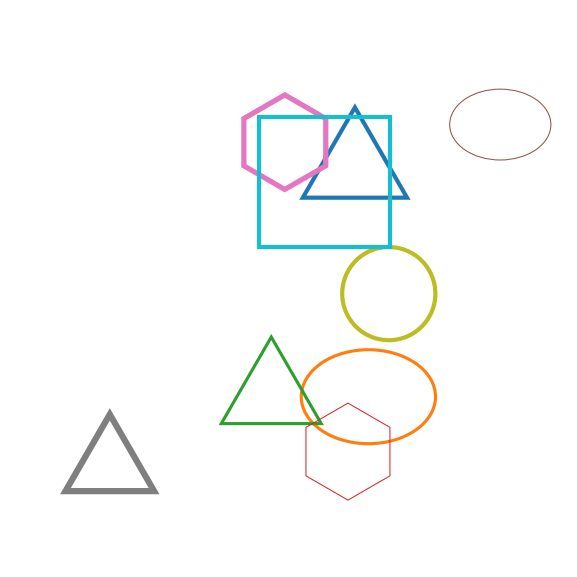[{"shape": "triangle", "thickness": 2, "radius": 0.52, "center": [0.615, 0.709]}, {"shape": "oval", "thickness": 1.5, "radius": 0.58, "center": [0.638, 0.312]}, {"shape": "triangle", "thickness": 1.5, "radius": 0.5, "center": [0.47, 0.316]}, {"shape": "hexagon", "thickness": 0.5, "radius": 0.42, "center": [0.603, 0.217]}, {"shape": "oval", "thickness": 0.5, "radius": 0.44, "center": [0.866, 0.783]}, {"shape": "hexagon", "thickness": 2.5, "radius": 0.41, "center": [0.493, 0.753]}, {"shape": "triangle", "thickness": 3, "radius": 0.44, "center": [0.19, 0.193]}, {"shape": "circle", "thickness": 2, "radius": 0.4, "center": [0.673, 0.491]}, {"shape": "square", "thickness": 2, "radius": 0.57, "center": [0.562, 0.684]}]